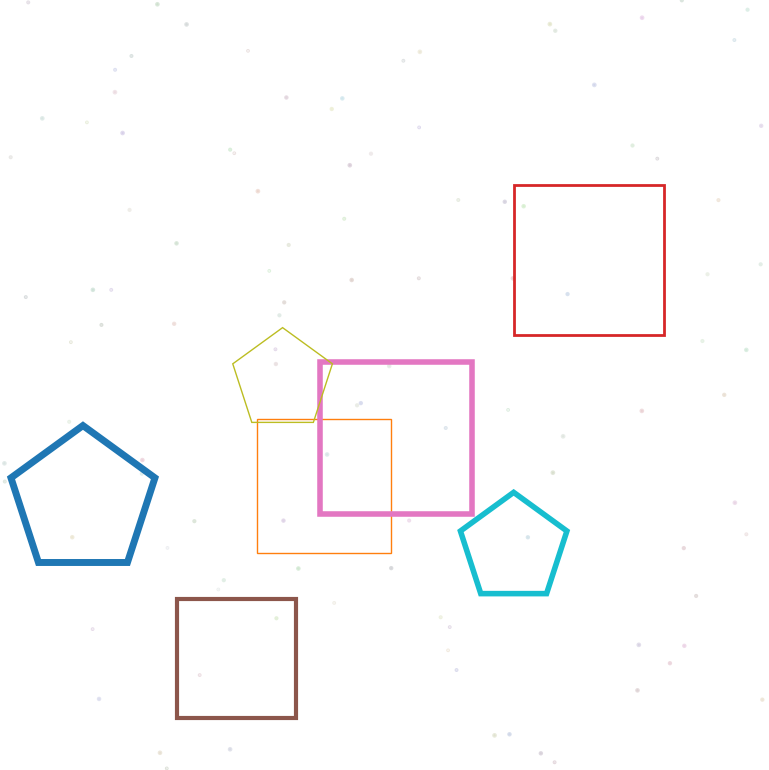[{"shape": "pentagon", "thickness": 2.5, "radius": 0.49, "center": [0.108, 0.349]}, {"shape": "square", "thickness": 0.5, "radius": 0.44, "center": [0.421, 0.368]}, {"shape": "square", "thickness": 1, "radius": 0.49, "center": [0.765, 0.662]}, {"shape": "square", "thickness": 1.5, "radius": 0.39, "center": [0.308, 0.145]}, {"shape": "square", "thickness": 2, "radius": 0.49, "center": [0.514, 0.432]}, {"shape": "pentagon", "thickness": 0.5, "radius": 0.34, "center": [0.367, 0.506]}, {"shape": "pentagon", "thickness": 2, "radius": 0.36, "center": [0.667, 0.288]}]